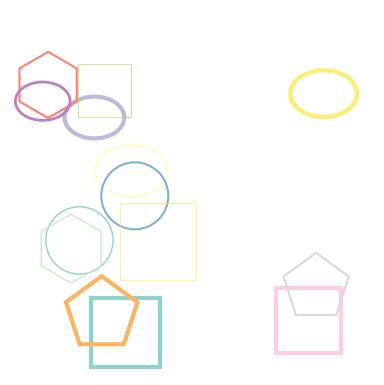[{"shape": "circle", "thickness": 1, "radius": 0.44, "center": [0.206, 0.376]}, {"shape": "square", "thickness": 3, "radius": 0.45, "center": [0.327, 0.136]}, {"shape": "oval", "thickness": 1, "radius": 0.48, "center": [0.341, 0.556]}, {"shape": "oval", "thickness": 3, "radius": 0.39, "center": [0.245, 0.695]}, {"shape": "hexagon", "thickness": 1.5, "radius": 0.43, "center": [0.125, 0.779]}, {"shape": "circle", "thickness": 1.5, "radius": 0.44, "center": [0.35, 0.491]}, {"shape": "pentagon", "thickness": 3, "radius": 0.49, "center": [0.264, 0.185]}, {"shape": "square", "thickness": 0.5, "radius": 0.34, "center": [0.271, 0.764]}, {"shape": "square", "thickness": 3, "radius": 0.43, "center": [0.801, 0.168]}, {"shape": "pentagon", "thickness": 1.5, "radius": 0.45, "center": [0.821, 0.254]}, {"shape": "oval", "thickness": 2, "radius": 0.36, "center": [0.111, 0.737]}, {"shape": "hexagon", "thickness": 1, "radius": 0.45, "center": [0.185, 0.354]}, {"shape": "oval", "thickness": 3, "radius": 0.43, "center": [0.841, 0.757]}, {"shape": "square", "thickness": 0.5, "radius": 0.5, "center": [0.411, 0.373]}]